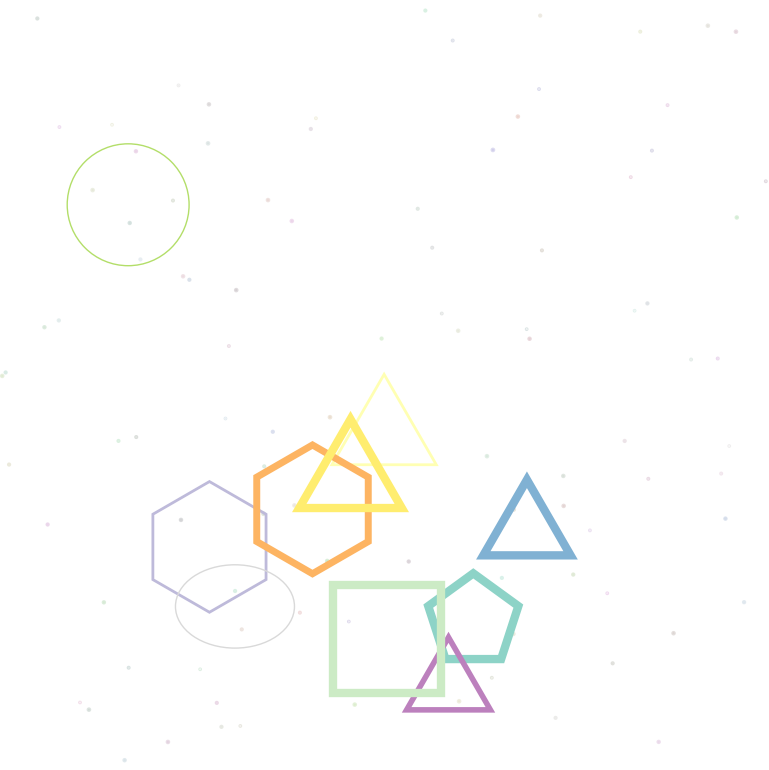[{"shape": "pentagon", "thickness": 3, "radius": 0.31, "center": [0.615, 0.194]}, {"shape": "triangle", "thickness": 1, "radius": 0.39, "center": [0.499, 0.436]}, {"shape": "hexagon", "thickness": 1, "radius": 0.42, "center": [0.272, 0.29]}, {"shape": "triangle", "thickness": 3, "radius": 0.33, "center": [0.684, 0.311]}, {"shape": "hexagon", "thickness": 2.5, "radius": 0.42, "center": [0.406, 0.339]}, {"shape": "circle", "thickness": 0.5, "radius": 0.4, "center": [0.166, 0.734]}, {"shape": "oval", "thickness": 0.5, "radius": 0.39, "center": [0.305, 0.212]}, {"shape": "triangle", "thickness": 2, "radius": 0.31, "center": [0.582, 0.11]}, {"shape": "square", "thickness": 3, "radius": 0.35, "center": [0.503, 0.17]}, {"shape": "triangle", "thickness": 3, "radius": 0.38, "center": [0.455, 0.379]}]